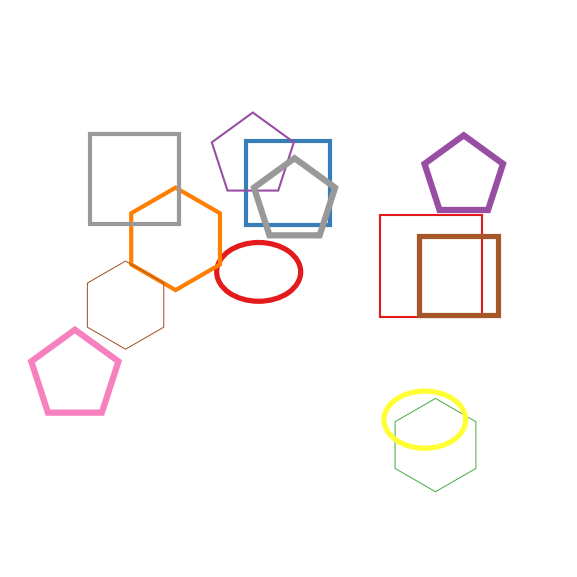[{"shape": "square", "thickness": 1, "radius": 0.44, "center": [0.746, 0.539]}, {"shape": "oval", "thickness": 2.5, "radius": 0.36, "center": [0.448, 0.528]}, {"shape": "square", "thickness": 2, "radius": 0.37, "center": [0.499, 0.683]}, {"shape": "hexagon", "thickness": 0.5, "radius": 0.4, "center": [0.754, 0.228]}, {"shape": "pentagon", "thickness": 1, "radius": 0.37, "center": [0.438, 0.73]}, {"shape": "pentagon", "thickness": 3, "radius": 0.36, "center": [0.803, 0.693]}, {"shape": "hexagon", "thickness": 2, "radius": 0.44, "center": [0.304, 0.586]}, {"shape": "oval", "thickness": 2.5, "radius": 0.35, "center": [0.736, 0.272]}, {"shape": "hexagon", "thickness": 0.5, "radius": 0.38, "center": [0.217, 0.471]}, {"shape": "square", "thickness": 2.5, "radius": 0.34, "center": [0.794, 0.522]}, {"shape": "pentagon", "thickness": 3, "radius": 0.4, "center": [0.13, 0.349]}, {"shape": "pentagon", "thickness": 3, "radius": 0.37, "center": [0.51, 0.651]}, {"shape": "square", "thickness": 2, "radius": 0.39, "center": [0.233, 0.69]}]